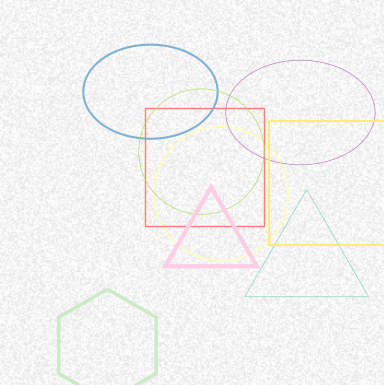[{"shape": "triangle", "thickness": 0.5, "radius": 0.93, "center": [0.797, 0.322]}, {"shape": "circle", "thickness": 1, "radius": 0.87, "center": [0.575, 0.497]}, {"shape": "square", "thickness": 1, "radius": 0.77, "center": [0.531, 0.566]}, {"shape": "oval", "thickness": 1.5, "radius": 0.87, "center": [0.391, 0.762]}, {"shape": "circle", "thickness": 0.5, "radius": 0.82, "center": [0.523, 0.606]}, {"shape": "triangle", "thickness": 3, "radius": 0.69, "center": [0.548, 0.377]}, {"shape": "oval", "thickness": 0.5, "radius": 0.97, "center": [0.78, 0.708]}, {"shape": "hexagon", "thickness": 2.5, "radius": 0.73, "center": [0.279, 0.103]}, {"shape": "square", "thickness": 1.5, "radius": 0.8, "center": [0.858, 0.525]}]